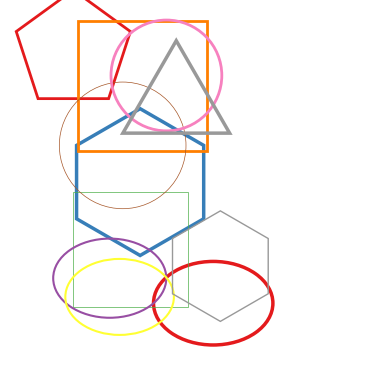[{"shape": "pentagon", "thickness": 2, "radius": 0.78, "center": [0.19, 0.87]}, {"shape": "oval", "thickness": 2.5, "radius": 0.78, "center": [0.554, 0.212]}, {"shape": "hexagon", "thickness": 2.5, "radius": 0.95, "center": [0.364, 0.527]}, {"shape": "square", "thickness": 0.5, "radius": 0.75, "center": [0.339, 0.351]}, {"shape": "oval", "thickness": 1.5, "radius": 0.73, "center": [0.285, 0.277]}, {"shape": "square", "thickness": 2, "radius": 0.84, "center": [0.37, 0.777]}, {"shape": "oval", "thickness": 1.5, "radius": 0.7, "center": [0.311, 0.229]}, {"shape": "circle", "thickness": 0.5, "radius": 0.82, "center": [0.319, 0.622]}, {"shape": "circle", "thickness": 2, "radius": 0.72, "center": [0.432, 0.804]}, {"shape": "hexagon", "thickness": 1, "radius": 0.72, "center": [0.572, 0.309]}, {"shape": "triangle", "thickness": 2.5, "radius": 0.8, "center": [0.458, 0.734]}]